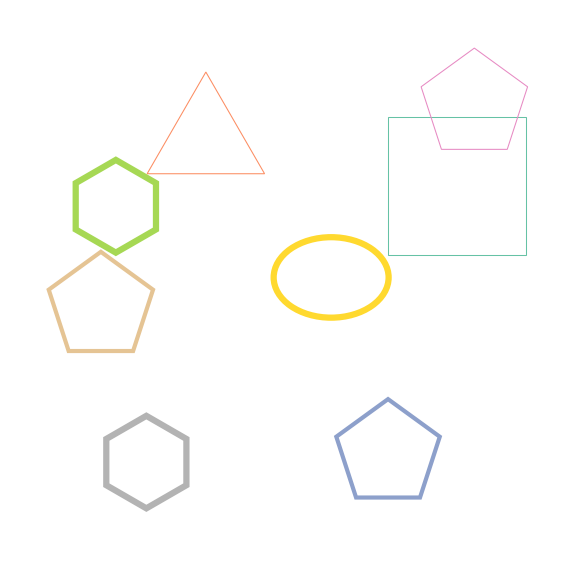[{"shape": "square", "thickness": 0.5, "radius": 0.6, "center": [0.791, 0.677]}, {"shape": "triangle", "thickness": 0.5, "radius": 0.59, "center": [0.356, 0.757]}, {"shape": "pentagon", "thickness": 2, "radius": 0.47, "center": [0.672, 0.214]}, {"shape": "pentagon", "thickness": 0.5, "radius": 0.48, "center": [0.821, 0.819]}, {"shape": "hexagon", "thickness": 3, "radius": 0.4, "center": [0.201, 0.642]}, {"shape": "oval", "thickness": 3, "radius": 0.5, "center": [0.573, 0.519]}, {"shape": "pentagon", "thickness": 2, "radius": 0.47, "center": [0.175, 0.468]}, {"shape": "hexagon", "thickness": 3, "radius": 0.4, "center": [0.253, 0.199]}]